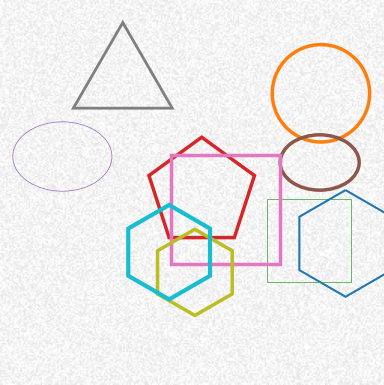[{"shape": "hexagon", "thickness": 1.5, "radius": 0.69, "center": [0.897, 0.368]}, {"shape": "circle", "thickness": 2.5, "radius": 0.63, "center": [0.834, 0.758]}, {"shape": "square", "thickness": 0.5, "radius": 0.54, "center": [0.802, 0.375]}, {"shape": "pentagon", "thickness": 2.5, "radius": 0.72, "center": [0.524, 0.499]}, {"shape": "oval", "thickness": 0.5, "radius": 0.64, "center": [0.162, 0.593]}, {"shape": "oval", "thickness": 2.5, "radius": 0.51, "center": [0.83, 0.578]}, {"shape": "square", "thickness": 2.5, "radius": 0.71, "center": [0.586, 0.455]}, {"shape": "triangle", "thickness": 2, "radius": 0.74, "center": [0.319, 0.793]}, {"shape": "hexagon", "thickness": 2.5, "radius": 0.56, "center": [0.506, 0.293]}, {"shape": "hexagon", "thickness": 3, "radius": 0.61, "center": [0.439, 0.345]}]